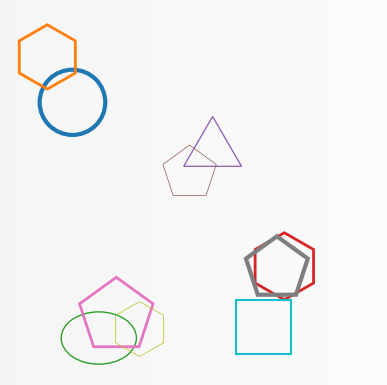[{"shape": "circle", "thickness": 3, "radius": 0.42, "center": [0.187, 0.734]}, {"shape": "hexagon", "thickness": 2, "radius": 0.42, "center": [0.122, 0.852]}, {"shape": "oval", "thickness": 1, "radius": 0.49, "center": [0.255, 0.122]}, {"shape": "hexagon", "thickness": 2, "radius": 0.44, "center": [0.734, 0.308]}, {"shape": "triangle", "thickness": 1, "radius": 0.43, "center": [0.549, 0.611]}, {"shape": "pentagon", "thickness": 0.5, "radius": 0.36, "center": [0.489, 0.551]}, {"shape": "pentagon", "thickness": 2, "radius": 0.5, "center": [0.3, 0.18]}, {"shape": "pentagon", "thickness": 3, "radius": 0.42, "center": [0.715, 0.302]}, {"shape": "hexagon", "thickness": 0.5, "radius": 0.36, "center": [0.36, 0.145]}, {"shape": "square", "thickness": 1.5, "radius": 0.35, "center": [0.68, 0.152]}]